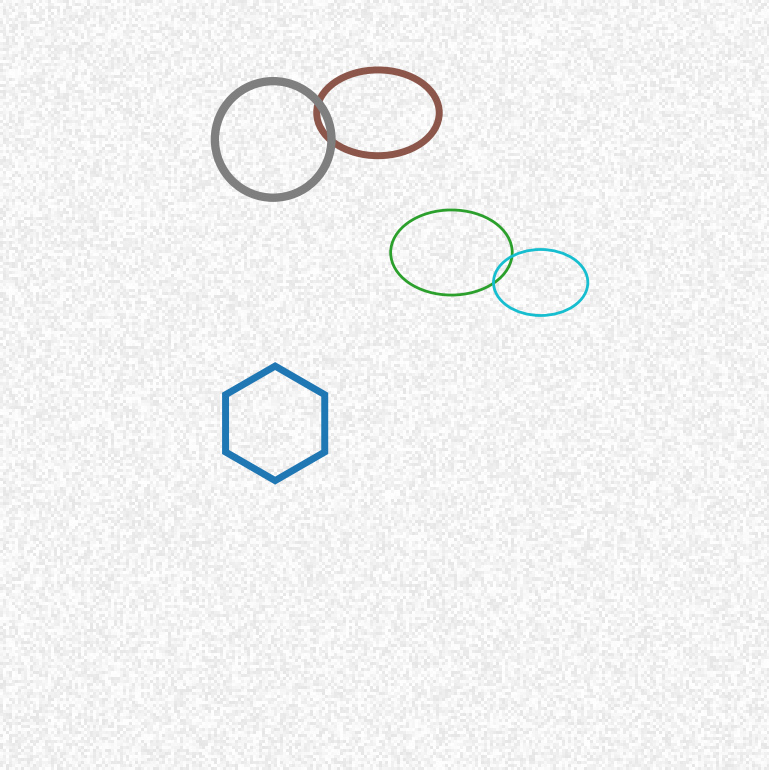[{"shape": "hexagon", "thickness": 2.5, "radius": 0.37, "center": [0.357, 0.45]}, {"shape": "oval", "thickness": 1, "radius": 0.39, "center": [0.586, 0.672]}, {"shape": "oval", "thickness": 2.5, "radius": 0.4, "center": [0.491, 0.853]}, {"shape": "circle", "thickness": 3, "radius": 0.38, "center": [0.355, 0.819]}, {"shape": "oval", "thickness": 1, "radius": 0.31, "center": [0.702, 0.633]}]